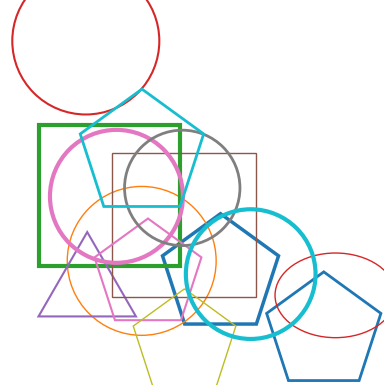[{"shape": "pentagon", "thickness": 2.5, "radius": 0.79, "center": [0.573, 0.287]}, {"shape": "pentagon", "thickness": 2, "radius": 0.78, "center": [0.841, 0.138]}, {"shape": "circle", "thickness": 1, "radius": 0.97, "center": [0.368, 0.322]}, {"shape": "square", "thickness": 3, "radius": 0.91, "center": [0.285, 0.493]}, {"shape": "circle", "thickness": 1.5, "radius": 0.95, "center": [0.223, 0.894]}, {"shape": "oval", "thickness": 1, "radius": 0.79, "center": [0.871, 0.233]}, {"shape": "triangle", "thickness": 1.5, "radius": 0.73, "center": [0.227, 0.251]}, {"shape": "square", "thickness": 1, "radius": 0.93, "center": [0.478, 0.415]}, {"shape": "pentagon", "thickness": 1.5, "radius": 0.73, "center": [0.384, 0.286]}, {"shape": "circle", "thickness": 3, "radius": 0.86, "center": [0.302, 0.49]}, {"shape": "circle", "thickness": 2, "radius": 0.75, "center": [0.473, 0.512]}, {"shape": "pentagon", "thickness": 1, "radius": 0.7, "center": [0.479, 0.11]}, {"shape": "circle", "thickness": 3, "radius": 0.84, "center": [0.651, 0.288]}, {"shape": "pentagon", "thickness": 2, "radius": 0.84, "center": [0.369, 0.6]}]